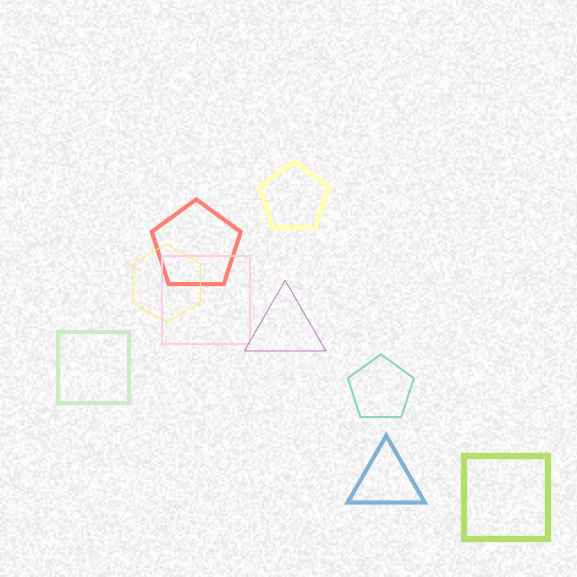[{"shape": "pentagon", "thickness": 1, "radius": 0.3, "center": [0.659, 0.326]}, {"shape": "pentagon", "thickness": 2.5, "radius": 0.31, "center": [0.509, 0.656]}, {"shape": "pentagon", "thickness": 2, "radius": 0.41, "center": [0.34, 0.573]}, {"shape": "triangle", "thickness": 2, "radius": 0.39, "center": [0.669, 0.168]}, {"shape": "square", "thickness": 3, "radius": 0.36, "center": [0.876, 0.137]}, {"shape": "square", "thickness": 1, "radius": 0.38, "center": [0.357, 0.48]}, {"shape": "triangle", "thickness": 0.5, "radius": 0.41, "center": [0.494, 0.432]}, {"shape": "square", "thickness": 2, "radius": 0.31, "center": [0.162, 0.363]}, {"shape": "hexagon", "thickness": 0.5, "radius": 0.34, "center": [0.288, 0.509]}]